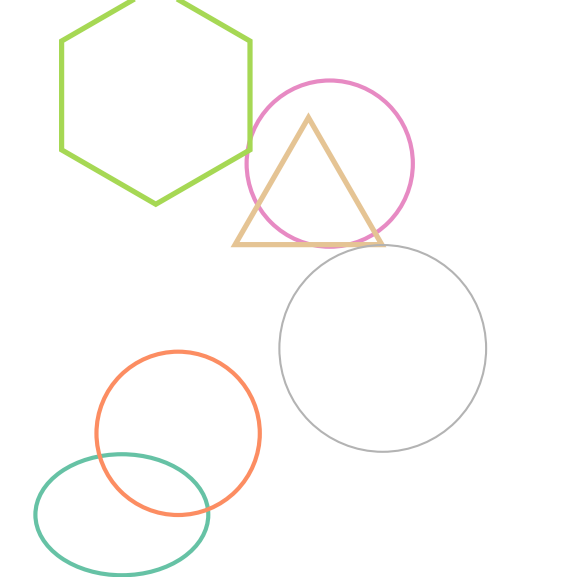[{"shape": "oval", "thickness": 2, "radius": 0.75, "center": [0.211, 0.108]}, {"shape": "circle", "thickness": 2, "radius": 0.71, "center": [0.308, 0.249]}, {"shape": "circle", "thickness": 2, "radius": 0.72, "center": [0.571, 0.716]}, {"shape": "hexagon", "thickness": 2.5, "radius": 0.94, "center": [0.27, 0.834]}, {"shape": "triangle", "thickness": 2.5, "radius": 0.73, "center": [0.534, 0.649]}, {"shape": "circle", "thickness": 1, "radius": 0.9, "center": [0.663, 0.396]}]